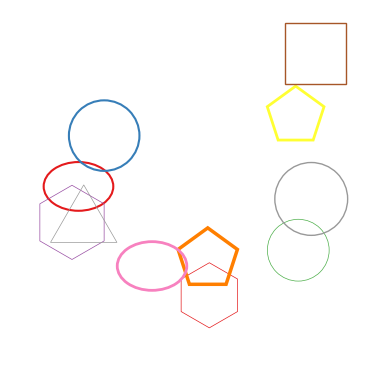[{"shape": "hexagon", "thickness": 0.5, "radius": 0.42, "center": [0.544, 0.233]}, {"shape": "oval", "thickness": 1.5, "radius": 0.45, "center": [0.204, 0.516]}, {"shape": "circle", "thickness": 1.5, "radius": 0.46, "center": [0.271, 0.648]}, {"shape": "circle", "thickness": 0.5, "radius": 0.4, "center": [0.775, 0.35]}, {"shape": "hexagon", "thickness": 0.5, "radius": 0.48, "center": [0.187, 0.422]}, {"shape": "pentagon", "thickness": 2.5, "radius": 0.4, "center": [0.54, 0.327]}, {"shape": "pentagon", "thickness": 2, "radius": 0.39, "center": [0.768, 0.699]}, {"shape": "square", "thickness": 1, "radius": 0.4, "center": [0.82, 0.861]}, {"shape": "oval", "thickness": 2, "radius": 0.45, "center": [0.395, 0.309]}, {"shape": "triangle", "thickness": 0.5, "radius": 0.5, "center": [0.217, 0.42]}, {"shape": "circle", "thickness": 1, "radius": 0.47, "center": [0.808, 0.483]}]